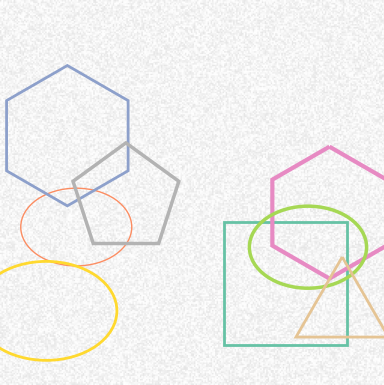[{"shape": "square", "thickness": 2, "radius": 0.8, "center": [0.741, 0.264]}, {"shape": "oval", "thickness": 1, "radius": 0.72, "center": [0.198, 0.41]}, {"shape": "hexagon", "thickness": 2, "radius": 0.91, "center": [0.175, 0.648]}, {"shape": "hexagon", "thickness": 3, "radius": 0.86, "center": [0.856, 0.448]}, {"shape": "oval", "thickness": 2.5, "radius": 0.76, "center": [0.8, 0.358]}, {"shape": "oval", "thickness": 2, "radius": 0.92, "center": [0.12, 0.193]}, {"shape": "triangle", "thickness": 2, "radius": 0.69, "center": [0.889, 0.194]}, {"shape": "pentagon", "thickness": 2.5, "radius": 0.72, "center": [0.327, 0.484]}]